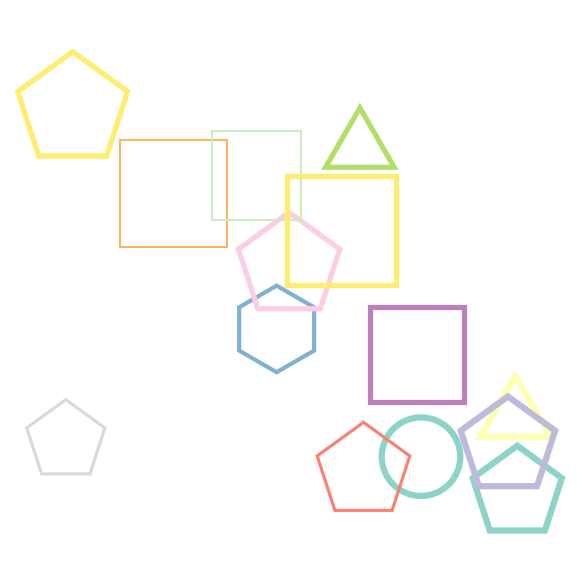[{"shape": "pentagon", "thickness": 3, "radius": 0.41, "center": [0.896, 0.146]}, {"shape": "circle", "thickness": 3, "radius": 0.34, "center": [0.729, 0.208]}, {"shape": "triangle", "thickness": 3, "radius": 0.35, "center": [0.892, 0.278]}, {"shape": "pentagon", "thickness": 3, "radius": 0.43, "center": [0.88, 0.227]}, {"shape": "pentagon", "thickness": 1.5, "radius": 0.42, "center": [0.629, 0.184]}, {"shape": "hexagon", "thickness": 2, "radius": 0.37, "center": [0.479, 0.43]}, {"shape": "square", "thickness": 1, "radius": 0.46, "center": [0.301, 0.664]}, {"shape": "triangle", "thickness": 2.5, "radius": 0.34, "center": [0.623, 0.744]}, {"shape": "pentagon", "thickness": 2.5, "radius": 0.46, "center": [0.501, 0.539]}, {"shape": "pentagon", "thickness": 1.5, "radius": 0.36, "center": [0.114, 0.236]}, {"shape": "square", "thickness": 2.5, "radius": 0.41, "center": [0.722, 0.385]}, {"shape": "square", "thickness": 1, "radius": 0.38, "center": [0.444, 0.695]}, {"shape": "pentagon", "thickness": 2.5, "radius": 0.5, "center": [0.126, 0.81]}, {"shape": "square", "thickness": 2.5, "radius": 0.47, "center": [0.592, 0.6]}]